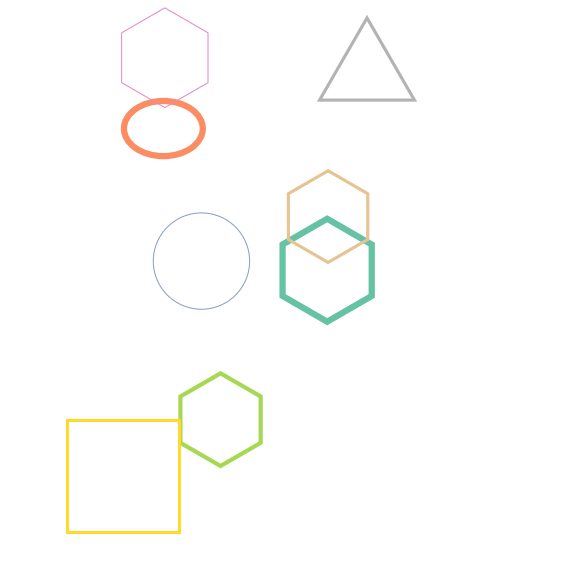[{"shape": "hexagon", "thickness": 3, "radius": 0.45, "center": [0.567, 0.531]}, {"shape": "oval", "thickness": 3, "radius": 0.34, "center": [0.283, 0.777]}, {"shape": "circle", "thickness": 0.5, "radius": 0.42, "center": [0.349, 0.547]}, {"shape": "hexagon", "thickness": 0.5, "radius": 0.43, "center": [0.285, 0.899]}, {"shape": "hexagon", "thickness": 2, "radius": 0.4, "center": [0.382, 0.272]}, {"shape": "square", "thickness": 1.5, "radius": 0.48, "center": [0.213, 0.174]}, {"shape": "hexagon", "thickness": 1.5, "radius": 0.4, "center": [0.568, 0.624]}, {"shape": "triangle", "thickness": 1.5, "radius": 0.47, "center": [0.636, 0.873]}]